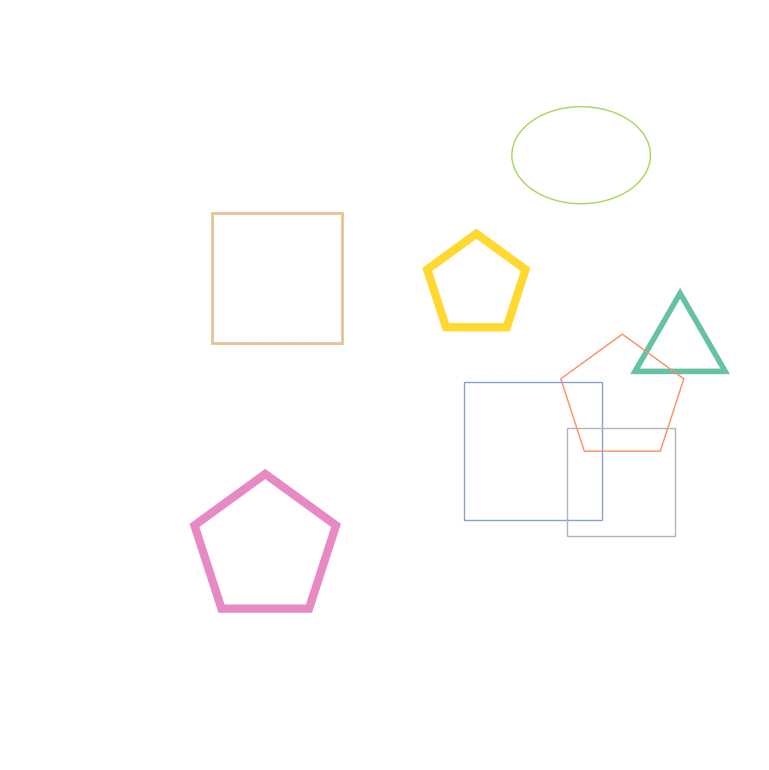[{"shape": "triangle", "thickness": 2, "radius": 0.34, "center": [0.883, 0.551]}, {"shape": "pentagon", "thickness": 0.5, "radius": 0.42, "center": [0.808, 0.482]}, {"shape": "square", "thickness": 0.5, "radius": 0.45, "center": [0.692, 0.414]}, {"shape": "pentagon", "thickness": 3, "radius": 0.48, "center": [0.344, 0.288]}, {"shape": "oval", "thickness": 0.5, "radius": 0.45, "center": [0.755, 0.798]}, {"shape": "pentagon", "thickness": 3, "radius": 0.34, "center": [0.619, 0.629]}, {"shape": "square", "thickness": 1, "radius": 0.42, "center": [0.36, 0.639]}, {"shape": "square", "thickness": 0.5, "radius": 0.35, "center": [0.806, 0.374]}]